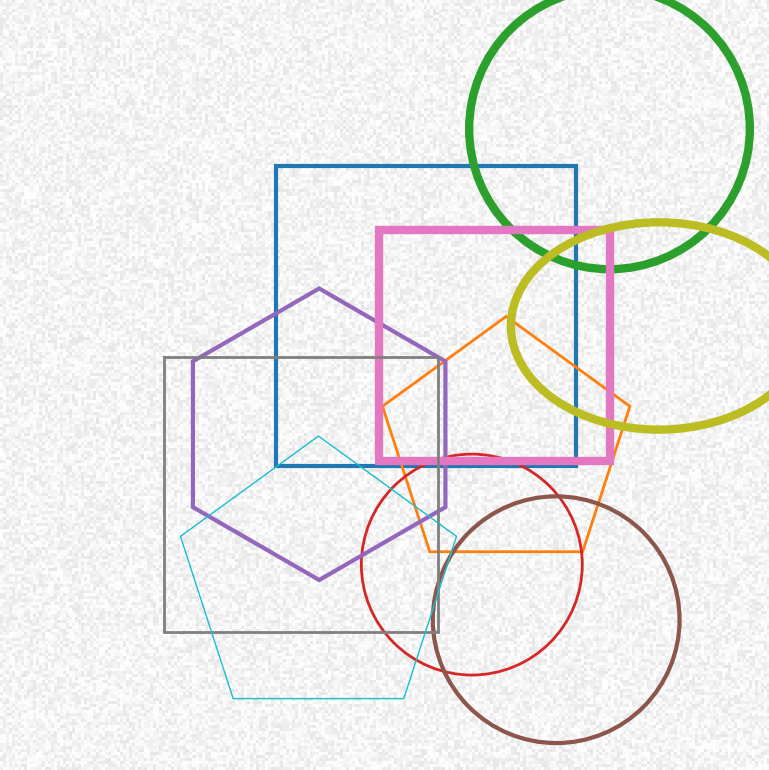[{"shape": "square", "thickness": 1.5, "radius": 0.97, "center": [0.553, 0.59]}, {"shape": "pentagon", "thickness": 1, "radius": 0.84, "center": [0.657, 0.42]}, {"shape": "circle", "thickness": 3, "radius": 0.91, "center": [0.792, 0.833]}, {"shape": "circle", "thickness": 1, "radius": 0.72, "center": [0.613, 0.267]}, {"shape": "hexagon", "thickness": 1.5, "radius": 0.95, "center": [0.415, 0.436]}, {"shape": "circle", "thickness": 1.5, "radius": 0.8, "center": [0.722, 0.195]}, {"shape": "square", "thickness": 3, "radius": 0.75, "center": [0.642, 0.551]}, {"shape": "square", "thickness": 1, "radius": 0.89, "center": [0.391, 0.358]}, {"shape": "oval", "thickness": 3, "radius": 0.96, "center": [0.856, 0.577]}, {"shape": "pentagon", "thickness": 0.5, "radius": 0.94, "center": [0.414, 0.245]}]